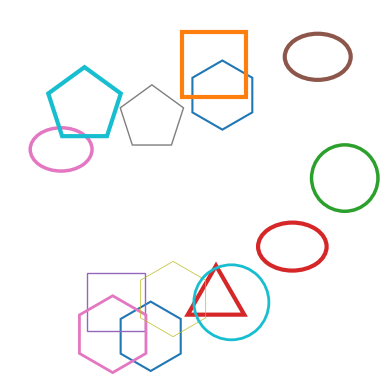[{"shape": "hexagon", "thickness": 1.5, "radius": 0.45, "center": [0.391, 0.127]}, {"shape": "hexagon", "thickness": 1.5, "radius": 0.45, "center": [0.578, 0.753]}, {"shape": "square", "thickness": 3, "radius": 0.42, "center": [0.556, 0.832]}, {"shape": "circle", "thickness": 2.5, "radius": 0.43, "center": [0.895, 0.537]}, {"shape": "triangle", "thickness": 3, "radius": 0.42, "center": [0.561, 0.225]}, {"shape": "oval", "thickness": 3, "radius": 0.45, "center": [0.759, 0.359]}, {"shape": "square", "thickness": 1, "radius": 0.38, "center": [0.301, 0.215]}, {"shape": "oval", "thickness": 3, "radius": 0.43, "center": [0.825, 0.852]}, {"shape": "oval", "thickness": 2.5, "radius": 0.4, "center": [0.159, 0.612]}, {"shape": "hexagon", "thickness": 2, "radius": 0.5, "center": [0.293, 0.132]}, {"shape": "pentagon", "thickness": 1, "radius": 0.43, "center": [0.395, 0.693]}, {"shape": "hexagon", "thickness": 0.5, "radius": 0.49, "center": [0.45, 0.223]}, {"shape": "pentagon", "thickness": 3, "radius": 0.5, "center": [0.22, 0.727]}, {"shape": "circle", "thickness": 2, "radius": 0.49, "center": [0.601, 0.215]}]